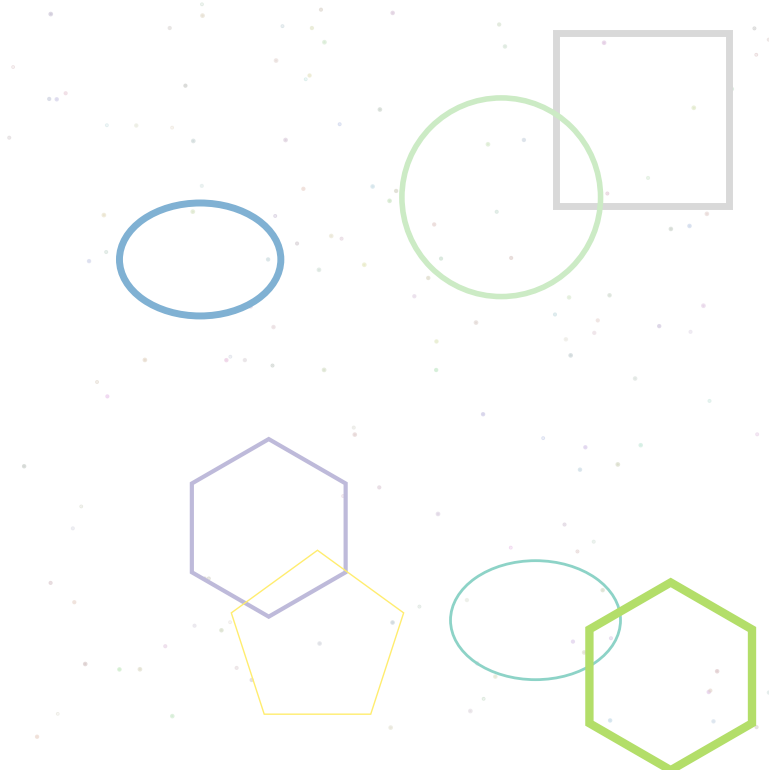[{"shape": "oval", "thickness": 1, "radius": 0.55, "center": [0.695, 0.195]}, {"shape": "hexagon", "thickness": 1.5, "radius": 0.58, "center": [0.349, 0.314]}, {"shape": "oval", "thickness": 2.5, "radius": 0.52, "center": [0.26, 0.663]}, {"shape": "hexagon", "thickness": 3, "radius": 0.61, "center": [0.871, 0.122]}, {"shape": "square", "thickness": 2.5, "radius": 0.56, "center": [0.834, 0.845]}, {"shape": "circle", "thickness": 2, "radius": 0.64, "center": [0.651, 0.744]}, {"shape": "pentagon", "thickness": 0.5, "radius": 0.59, "center": [0.412, 0.168]}]